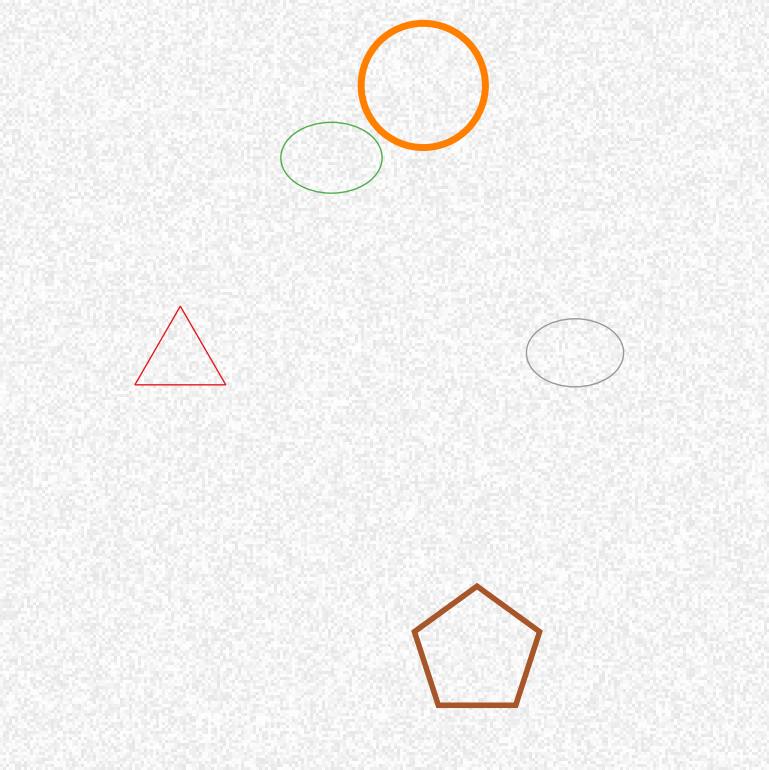[{"shape": "triangle", "thickness": 0.5, "radius": 0.34, "center": [0.234, 0.534]}, {"shape": "oval", "thickness": 0.5, "radius": 0.33, "center": [0.43, 0.795]}, {"shape": "circle", "thickness": 2.5, "radius": 0.4, "center": [0.55, 0.889]}, {"shape": "pentagon", "thickness": 2, "radius": 0.43, "center": [0.62, 0.153]}, {"shape": "oval", "thickness": 0.5, "radius": 0.32, "center": [0.747, 0.542]}]